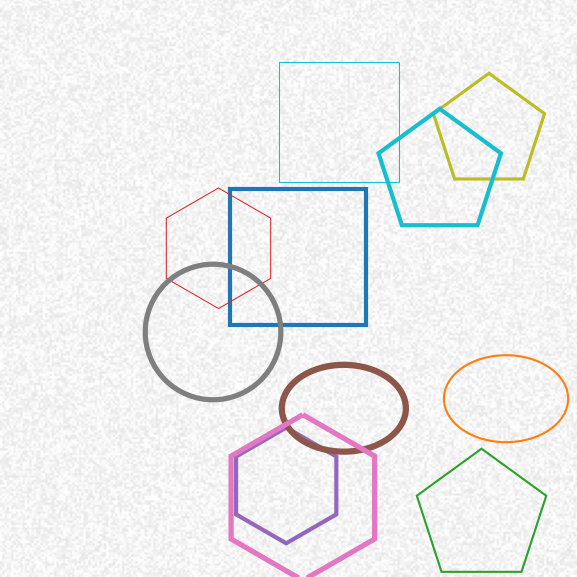[{"shape": "square", "thickness": 2, "radius": 0.59, "center": [0.516, 0.554]}, {"shape": "oval", "thickness": 1, "radius": 0.54, "center": [0.876, 0.309]}, {"shape": "pentagon", "thickness": 1, "radius": 0.59, "center": [0.834, 0.104]}, {"shape": "hexagon", "thickness": 0.5, "radius": 0.52, "center": [0.378, 0.569]}, {"shape": "hexagon", "thickness": 2, "radius": 0.5, "center": [0.496, 0.159]}, {"shape": "oval", "thickness": 3, "radius": 0.54, "center": [0.595, 0.292]}, {"shape": "hexagon", "thickness": 2.5, "radius": 0.72, "center": [0.524, 0.138]}, {"shape": "circle", "thickness": 2.5, "radius": 0.59, "center": [0.369, 0.424]}, {"shape": "pentagon", "thickness": 1.5, "radius": 0.51, "center": [0.847, 0.771]}, {"shape": "pentagon", "thickness": 2, "radius": 0.56, "center": [0.761, 0.699]}, {"shape": "square", "thickness": 0.5, "radius": 0.52, "center": [0.587, 0.787]}]